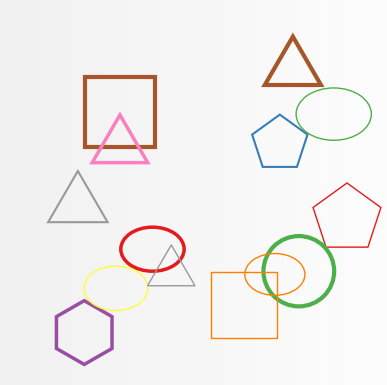[{"shape": "pentagon", "thickness": 1, "radius": 0.46, "center": [0.895, 0.433]}, {"shape": "oval", "thickness": 2.5, "radius": 0.41, "center": [0.393, 0.353]}, {"shape": "pentagon", "thickness": 1.5, "radius": 0.38, "center": [0.722, 0.627]}, {"shape": "circle", "thickness": 3, "radius": 0.46, "center": [0.771, 0.296]}, {"shape": "oval", "thickness": 1, "radius": 0.49, "center": [0.861, 0.704]}, {"shape": "hexagon", "thickness": 2.5, "radius": 0.41, "center": [0.217, 0.136]}, {"shape": "square", "thickness": 1, "radius": 0.43, "center": [0.63, 0.208]}, {"shape": "oval", "thickness": 1, "radius": 0.39, "center": [0.709, 0.287]}, {"shape": "oval", "thickness": 1, "radius": 0.41, "center": [0.299, 0.251]}, {"shape": "triangle", "thickness": 3, "radius": 0.42, "center": [0.756, 0.821]}, {"shape": "square", "thickness": 3, "radius": 0.45, "center": [0.309, 0.709]}, {"shape": "triangle", "thickness": 2.5, "radius": 0.41, "center": [0.31, 0.619]}, {"shape": "triangle", "thickness": 1, "radius": 0.35, "center": [0.442, 0.293]}, {"shape": "triangle", "thickness": 1.5, "radius": 0.44, "center": [0.201, 0.467]}]